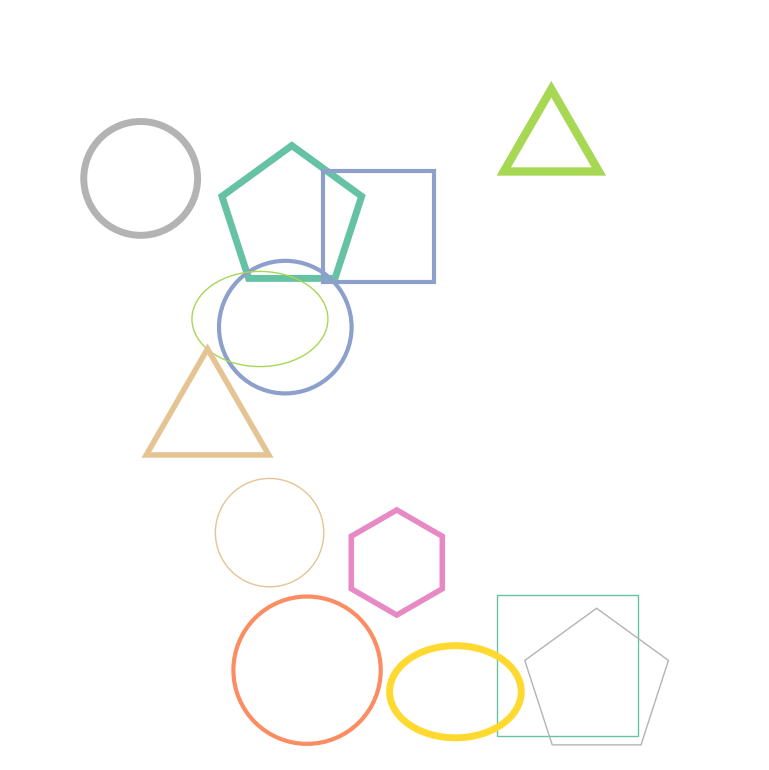[{"shape": "pentagon", "thickness": 2.5, "radius": 0.48, "center": [0.379, 0.716]}, {"shape": "square", "thickness": 0.5, "radius": 0.46, "center": [0.737, 0.136]}, {"shape": "circle", "thickness": 1.5, "radius": 0.48, "center": [0.399, 0.13]}, {"shape": "circle", "thickness": 1.5, "radius": 0.43, "center": [0.371, 0.575]}, {"shape": "square", "thickness": 1.5, "radius": 0.36, "center": [0.492, 0.705]}, {"shape": "hexagon", "thickness": 2, "radius": 0.34, "center": [0.515, 0.269]}, {"shape": "oval", "thickness": 0.5, "radius": 0.44, "center": [0.338, 0.586]}, {"shape": "triangle", "thickness": 3, "radius": 0.36, "center": [0.716, 0.813]}, {"shape": "oval", "thickness": 2.5, "radius": 0.43, "center": [0.591, 0.102]}, {"shape": "circle", "thickness": 0.5, "radius": 0.35, "center": [0.35, 0.308]}, {"shape": "triangle", "thickness": 2, "radius": 0.46, "center": [0.27, 0.455]}, {"shape": "circle", "thickness": 2.5, "radius": 0.37, "center": [0.183, 0.768]}, {"shape": "pentagon", "thickness": 0.5, "radius": 0.49, "center": [0.775, 0.112]}]